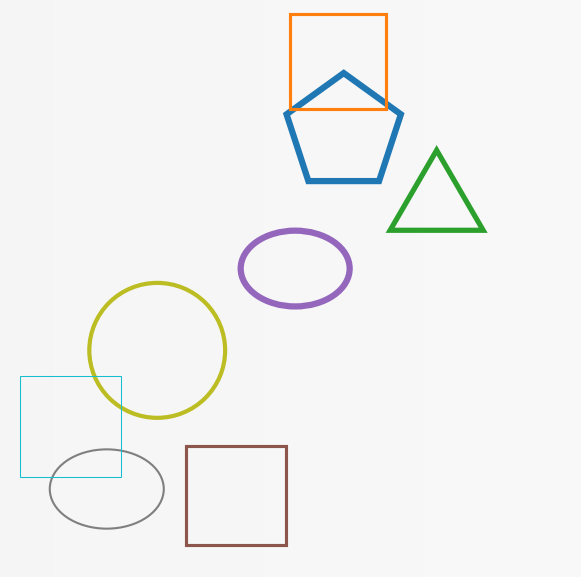[{"shape": "pentagon", "thickness": 3, "radius": 0.52, "center": [0.591, 0.769]}, {"shape": "square", "thickness": 1.5, "radius": 0.41, "center": [0.581, 0.892]}, {"shape": "triangle", "thickness": 2.5, "radius": 0.46, "center": [0.751, 0.647]}, {"shape": "oval", "thickness": 3, "radius": 0.47, "center": [0.508, 0.534]}, {"shape": "square", "thickness": 1.5, "radius": 0.43, "center": [0.405, 0.141]}, {"shape": "oval", "thickness": 1, "radius": 0.49, "center": [0.184, 0.152]}, {"shape": "circle", "thickness": 2, "radius": 0.58, "center": [0.27, 0.392]}, {"shape": "square", "thickness": 0.5, "radius": 0.44, "center": [0.121, 0.26]}]